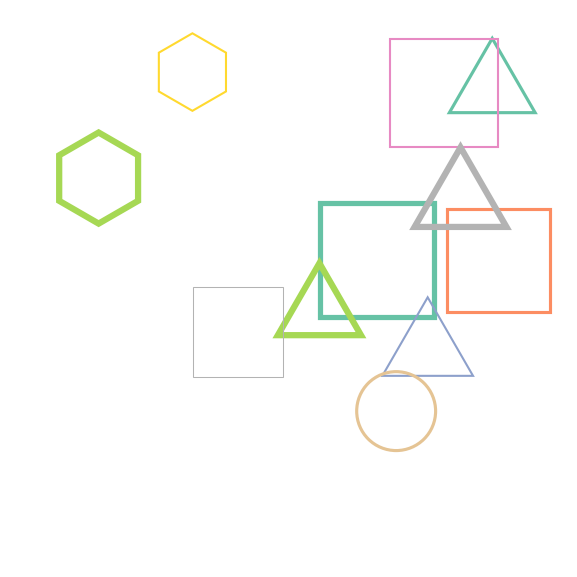[{"shape": "triangle", "thickness": 1.5, "radius": 0.43, "center": [0.852, 0.847]}, {"shape": "square", "thickness": 2.5, "radius": 0.49, "center": [0.653, 0.549]}, {"shape": "square", "thickness": 1.5, "radius": 0.45, "center": [0.864, 0.548]}, {"shape": "triangle", "thickness": 1, "radius": 0.45, "center": [0.741, 0.394]}, {"shape": "square", "thickness": 1, "radius": 0.47, "center": [0.768, 0.838]}, {"shape": "hexagon", "thickness": 3, "radius": 0.39, "center": [0.171, 0.691]}, {"shape": "triangle", "thickness": 3, "radius": 0.42, "center": [0.553, 0.46]}, {"shape": "hexagon", "thickness": 1, "radius": 0.34, "center": [0.333, 0.874]}, {"shape": "circle", "thickness": 1.5, "radius": 0.34, "center": [0.686, 0.287]}, {"shape": "square", "thickness": 0.5, "radius": 0.39, "center": [0.412, 0.425]}, {"shape": "triangle", "thickness": 3, "radius": 0.46, "center": [0.797, 0.652]}]